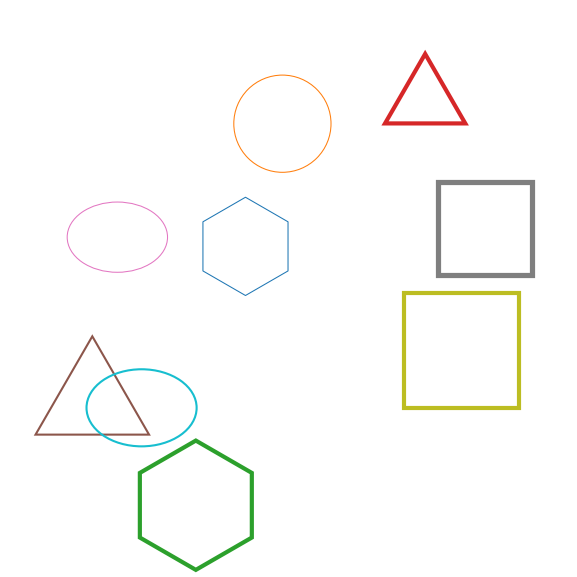[{"shape": "hexagon", "thickness": 0.5, "radius": 0.43, "center": [0.425, 0.573]}, {"shape": "circle", "thickness": 0.5, "radius": 0.42, "center": [0.489, 0.785]}, {"shape": "hexagon", "thickness": 2, "radius": 0.56, "center": [0.339, 0.124]}, {"shape": "triangle", "thickness": 2, "radius": 0.4, "center": [0.736, 0.826]}, {"shape": "triangle", "thickness": 1, "radius": 0.57, "center": [0.16, 0.303]}, {"shape": "oval", "thickness": 0.5, "radius": 0.43, "center": [0.203, 0.588]}, {"shape": "square", "thickness": 2.5, "radius": 0.41, "center": [0.84, 0.604]}, {"shape": "square", "thickness": 2, "radius": 0.5, "center": [0.8, 0.392]}, {"shape": "oval", "thickness": 1, "radius": 0.48, "center": [0.245, 0.293]}]